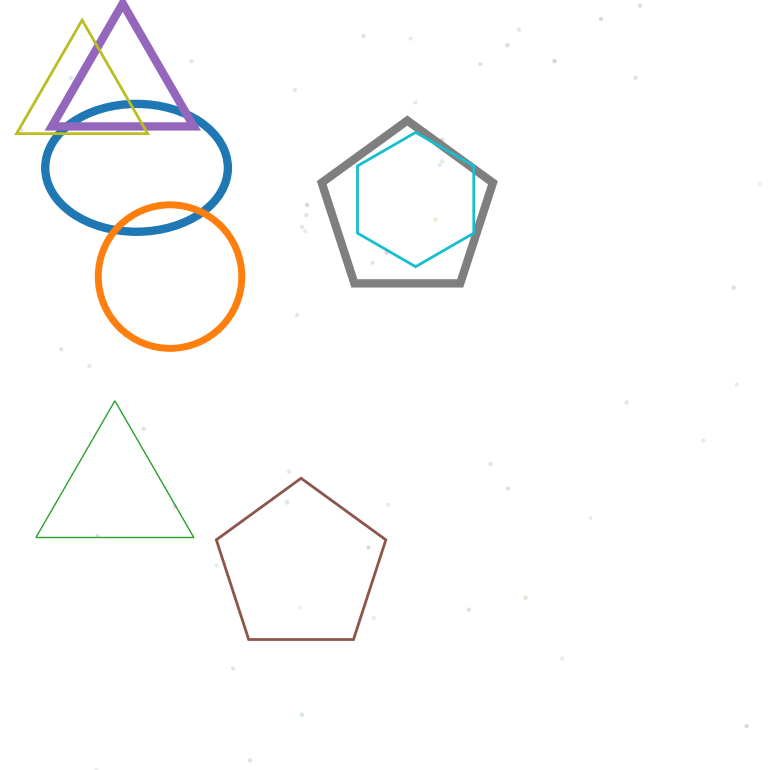[{"shape": "oval", "thickness": 3, "radius": 0.59, "center": [0.177, 0.782]}, {"shape": "circle", "thickness": 2.5, "radius": 0.47, "center": [0.221, 0.641]}, {"shape": "triangle", "thickness": 0.5, "radius": 0.59, "center": [0.149, 0.361]}, {"shape": "triangle", "thickness": 3, "radius": 0.53, "center": [0.159, 0.889]}, {"shape": "pentagon", "thickness": 1, "radius": 0.58, "center": [0.391, 0.263]}, {"shape": "pentagon", "thickness": 3, "radius": 0.58, "center": [0.529, 0.727]}, {"shape": "triangle", "thickness": 1, "radius": 0.49, "center": [0.107, 0.876]}, {"shape": "hexagon", "thickness": 1, "radius": 0.44, "center": [0.54, 0.741]}]